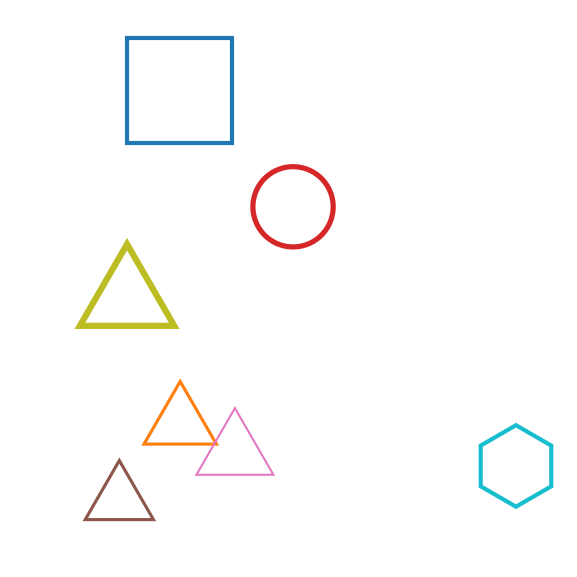[{"shape": "square", "thickness": 2, "radius": 0.45, "center": [0.311, 0.843]}, {"shape": "triangle", "thickness": 1.5, "radius": 0.36, "center": [0.312, 0.266]}, {"shape": "circle", "thickness": 2.5, "radius": 0.35, "center": [0.507, 0.641]}, {"shape": "triangle", "thickness": 1.5, "radius": 0.34, "center": [0.207, 0.133]}, {"shape": "triangle", "thickness": 1, "radius": 0.38, "center": [0.407, 0.215]}, {"shape": "triangle", "thickness": 3, "radius": 0.47, "center": [0.22, 0.482]}, {"shape": "hexagon", "thickness": 2, "radius": 0.35, "center": [0.893, 0.192]}]